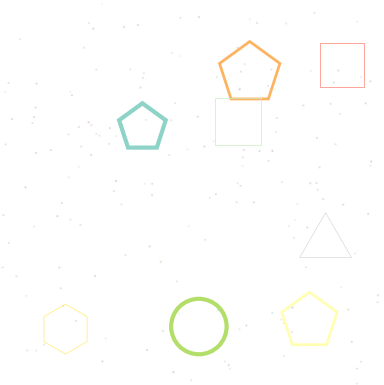[{"shape": "pentagon", "thickness": 3, "radius": 0.32, "center": [0.37, 0.668]}, {"shape": "pentagon", "thickness": 2, "radius": 0.38, "center": [0.804, 0.166]}, {"shape": "square", "thickness": 0.5, "radius": 0.29, "center": [0.888, 0.832]}, {"shape": "pentagon", "thickness": 2, "radius": 0.41, "center": [0.649, 0.81]}, {"shape": "circle", "thickness": 3, "radius": 0.36, "center": [0.517, 0.152]}, {"shape": "triangle", "thickness": 0.5, "radius": 0.39, "center": [0.846, 0.37]}, {"shape": "square", "thickness": 0.5, "radius": 0.3, "center": [0.619, 0.685]}, {"shape": "hexagon", "thickness": 0.5, "radius": 0.32, "center": [0.17, 0.145]}]